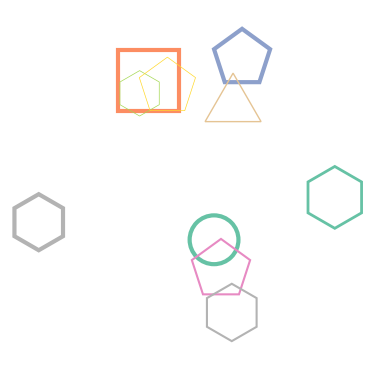[{"shape": "hexagon", "thickness": 2, "radius": 0.4, "center": [0.87, 0.487]}, {"shape": "circle", "thickness": 3, "radius": 0.32, "center": [0.556, 0.377]}, {"shape": "square", "thickness": 3, "radius": 0.4, "center": [0.386, 0.79]}, {"shape": "pentagon", "thickness": 3, "radius": 0.38, "center": [0.629, 0.849]}, {"shape": "pentagon", "thickness": 1.5, "radius": 0.4, "center": [0.574, 0.3]}, {"shape": "hexagon", "thickness": 0.5, "radius": 0.29, "center": [0.363, 0.758]}, {"shape": "pentagon", "thickness": 0.5, "radius": 0.38, "center": [0.435, 0.775]}, {"shape": "triangle", "thickness": 1, "radius": 0.42, "center": [0.605, 0.726]}, {"shape": "hexagon", "thickness": 3, "radius": 0.36, "center": [0.101, 0.423]}, {"shape": "hexagon", "thickness": 1.5, "radius": 0.37, "center": [0.602, 0.188]}]